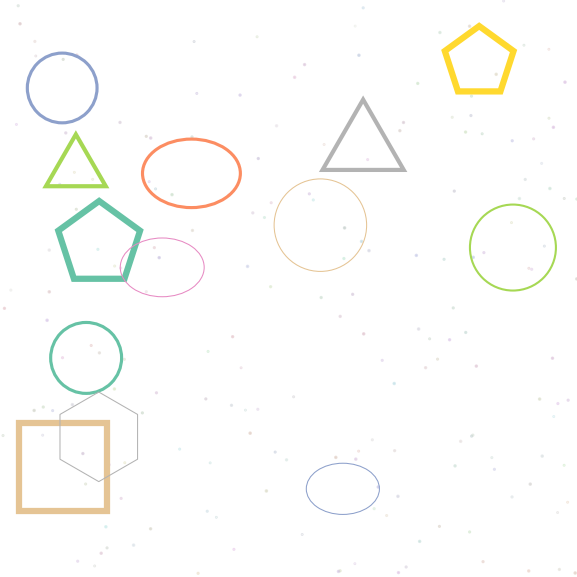[{"shape": "circle", "thickness": 1.5, "radius": 0.31, "center": [0.149, 0.379]}, {"shape": "pentagon", "thickness": 3, "radius": 0.37, "center": [0.172, 0.577]}, {"shape": "oval", "thickness": 1.5, "radius": 0.42, "center": [0.331, 0.699]}, {"shape": "circle", "thickness": 1.5, "radius": 0.3, "center": [0.108, 0.847]}, {"shape": "oval", "thickness": 0.5, "radius": 0.32, "center": [0.594, 0.153]}, {"shape": "oval", "thickness": 0.5, "radius": 0.36, "center": [0.281, 0.536]}, {"shape": "triangle", "thickness": 2, "radius": 0.3, "center": [0.131, 0.707]}, {"shape": "circle", "thickness": 1, "radius": 0.37, "center": [0.888, 0.57]}, {"shape": "pentagon", "thickness": 3, "radius": 0.31, "center": [0.83, 0.891]}, {"shape": "circle", "thickness": 0.5, "radius": 0.4, "center": [0.555, 0.609]}, {"shape": "square", "thickness": 3, "radius": 0.38, "center": [0.109, 0.191]}, {"shape": "triangle", "thickness": 2, "radius": 0.41, "center": [0.629, 0.745]}, {"shape": "hexagon", "thickness": 0.5, "radius": 0.39, "center": [0.171, 0.243]}]